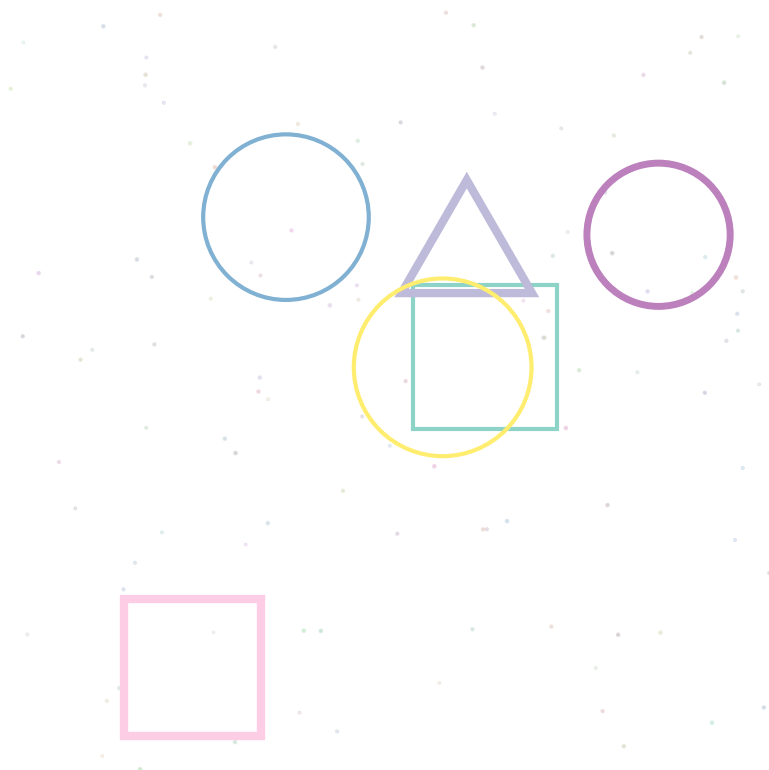[{"shape": "square", "thickness": 1.5, "radius": 0.47, "center": [0.63, 0.536]}, {"shape": "triangle", "thickness": 3, "radius": 0.49, "center": [0.606, 0.668]}, {"shape": "circle", "thickness": 1.5, "radius": 0.54, "center": [0.371, 0.718]}, {"shape": "square", "thickness": 3, "radius": 0.44, "center": [0.249, 0.133]}, {"shape": "circle", "thickness": 2.5, "radius": 0.47, "center": [0.855, 0.695]}, {"shape": "circle", "thickness": 1.5, "radius": 0.58, "center": [0.575, 0.523]}]